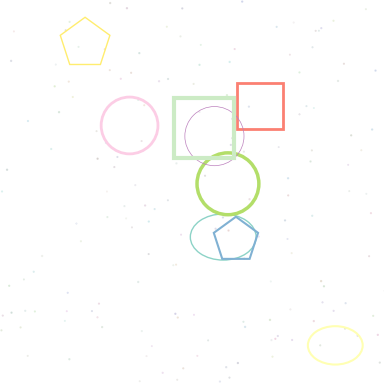[{"shape": "oval", "thickness": 1, "radius": 0.43, "center": [0.58, 0.384]}, {"shape": "oval", "thickness": 1.5, "radius": 0.36, "center": [0.871, 0.103]}, {"shape": "square", "thickness": 2, "radius": 0.3, "center": [0.675, 0.726]}, {"shape": "pentagon", "thickness": 1.5, "radius": 0.3, "center": [0.613, 0.377]}, {"shape": "circle", "thickness": 2.5, "radius": 0.4, "center": [0.592, 0.523]}, {"shape": "circle", "thickness": 2, "radius": 0.37, "center": [0.337, 0.674]}, {"shape": "circle", "thickness": 0.5, "radius": 0.38, "center": [0.557, 0.646]}, {"shape": "square", "thickness": 3, "radius": 0.39, "center": [0.53, 0.667]}, {"shape": "pentagon", "thickness": 1, "radius": 0.34, "center": [0.221, 0.887]}]